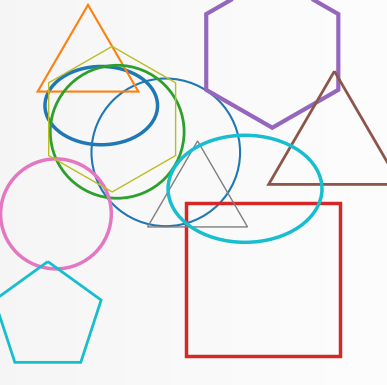[{"shape": "oval", "thickness": 2.5, "radius": 0.73, "center": [0.261, 0.726]}, {"shape": "circle", "thickness": 1.5, "radius": 0.96, "center": [0.428, 0.604]}, {"shape": "triangle", "thickness": 1.5, "radius": 0.75, "center": [0.227, 0.837]}, {"shape": "circle", "thickness": 2, "radius": 0.86, "center": [0.302, 0.658]}, {"shape": "square", "thickness": 2.5, "radius": 0.99, "center": [0.68, 0.273]}, {"shape": "hexagon", "thickness": 3, "radius": 0.98, "center": [0.703, 0.865]}, {"shape": "triangle", "thickness": 2, "radius": 0.98, "center": [0.863, 0.619]}, {"shape": "circle", "thickness": 2.5, "radius": 0.71, "center": [0.144, 0.444]}, {"shape": "triangle", "thickness": 1, "radius": 0.74, "center": [0.51, 0.485]}, {"shape": "hexagon", "thickness": 1, "radius": 0.95, "center": [0.289, 0.69]}, {"shape": "pentagon", "thickness": 2, "radius": 0.72, "center": [0.123, 0.176]}, {"shape": "oval", "thickness": 2.5, "radius": 0.99, "center": [0.632, 0.51]}]